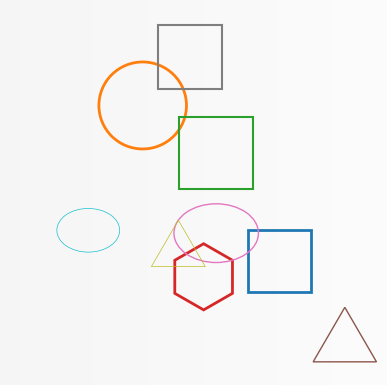[{"shape": "square", "thickness": 2, "radius": 0.4, "center": [0.722, 0.322]}, {"shape": "circle", "thickness": 2, "radius": 0.56, "center": [0.368, 0.726]}, {"shape": "square", "thickness": 1.5, "radius": 0.47, "center": [0.558, 0.603]}, {"shape": "hexagon", "thickness": 2, "radius": 0.43, "center": [0.525, 0.281]}, {"shape": "triangle", "thickness": 1, "radius": 0.47, "center": [0.89, 0.107]}, {"shape": "oval", "thickness": 1, "radius": 0.54, "center": [0.558, 0.394]}, {"shape": "square", "thickness": 1.5, "radius": 0.42, "center": [0.49, 0.852]}, {"shape": "triangle", "thickness": 0.5, "radius": 0.4, "center": [0.46, 0.348]}, {"shape": "oval", "thickness": 0.5, "radius": 0.41, "center": [0.228, 0.402]}]